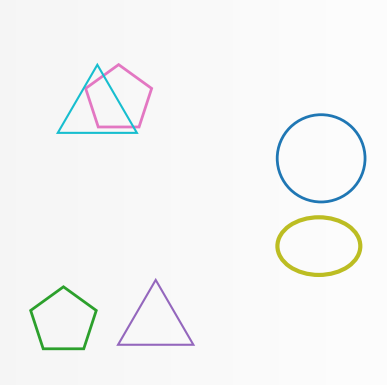[{"shape": "circle", "thickness": 2, "radius": 0.57, "center": [0.829, 0.589]}, {"shape": "pentagon", "thickness": 2, "radius": 0.44, "center": [0.164, 0.166]}, {"shape": "triangle", "thickness": 1.5, "radius": 0.56, "center": [0.402, 0.161]}, {"shape": "pentagon", "thickness": 2, "radius": 0.45, "center": [0.306, 0.743]}, {"shape": "oval", "thickness": 3, "radius": 0.53, "center": [0.823, 0.361]}, {"shape": "triangle", "thickness": 1.5, "radius": 0.59, "center": [0.251, 0.714]}]